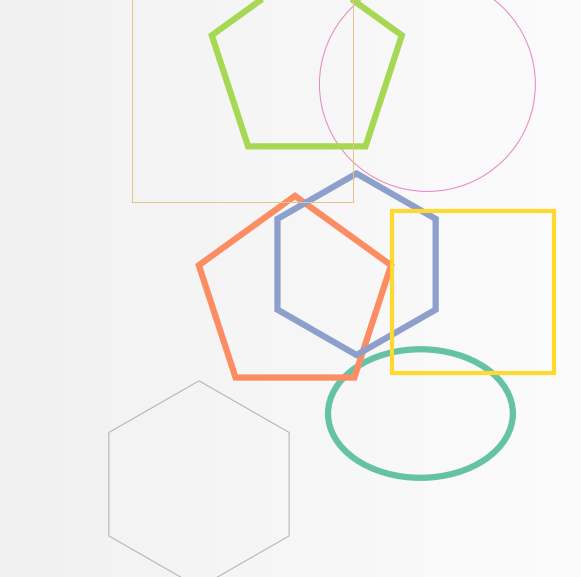[{"shape": "oval", "thickness": 3, "radius": 0.8, "center": [0.723, 0.283]}, {"shape": "pentagon", "thickness": 3, "radius": 0.87, "center": [0.507, 0.486]}, {"shape": "hexagon", "thickness": 3, "radius": 0.79, "center": [0.613, 0.542]}, {"shape": "circle", "thickness": 0.5, "radius": 0.93, "center": [0.735, 0.853]}, {"shape": "pentagon", "thickness": 3, "radius": 0.86, "center": [0.528, 0.885]}, {"shape": "square", "thickness": 2, "radius": 0.7, "center": [0.814, 0.493]}, {"shape": "square", "thickness": 0.5, "radius": 0.95, "center": [0.417, 0.84]}, {"shape": "hexagon", "thickness": 0.5, "radius": 0.9, "center": [0.342, 0.161]}]